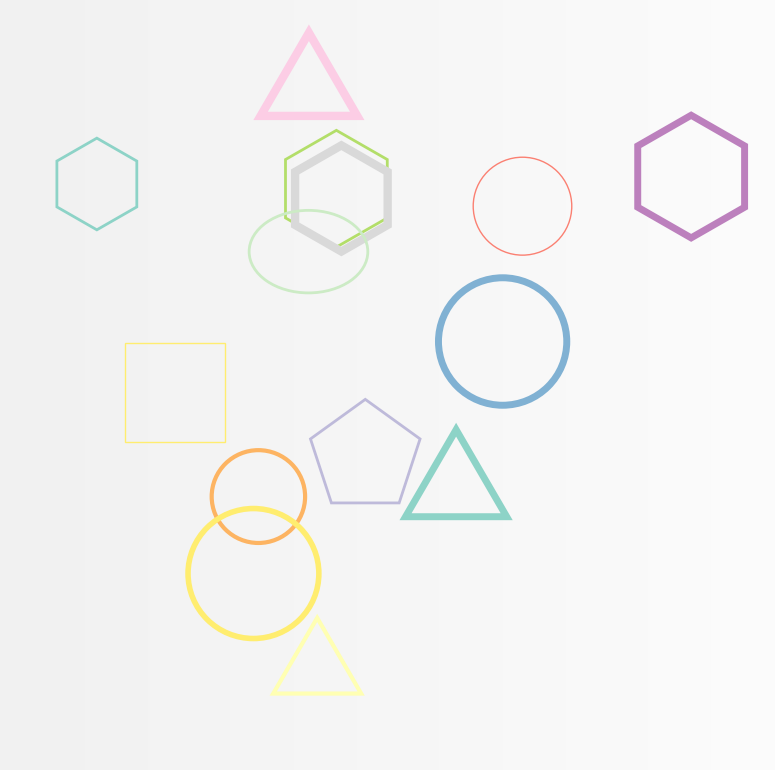[{"shape": "triangle", "thickness": 2.5, "radius": 0.38, "center": [0.589, 0.367]}, {"shape": "hexagon", "thickness": 1, "radius": 0.3, "center": [0.125, 0.761]}, {"shape": "triangle", "thickness": 1.5, "radius": 0.33, "center": [0.409, 0.132]}, {"shape": "pentagon", "thickness": 1, "radius": 0.37, "center": [0.471, 0.407]}, {"shape": "circle", "thickness": 0.5, "radius": 0.32, "center": [0.674, 0.732]}, {"shape": "circle", "thickness": 2.5, "radius": 0.41, "center": [0.649, 0.556]}, {"shape": "circle", "thickness": 1.5, "radius": 0.3, "center": [0.333, 0.355]}, {"shape": "hexagon", "thickness": 1, "radius": 0.38, "center": [0.434, 0.755]}, {"shape": "triangle", "thickness": 3, "radius": 0.36, "center": [0.399, 0.885]}, {"shape": "hexagon", "thickness": 3, "radius": 0.34, "center": [0.44, 0.742]}, {"shape": "hexagon", "thickness": 2.5, "radius": 0.4, "center": [0.892, 0.771]}, {"shape": "oval", "thickness": 1, "radius": 0.38, "center": [0.398, 0.673]}, {"shape": "square", "thickness": 0.5, "radius": 0.32, "center": [0.226, 0.491]}, {"shape": "circle", "thickness": 2, "radius": 0.42, "center": [0.327, 0.255]}]